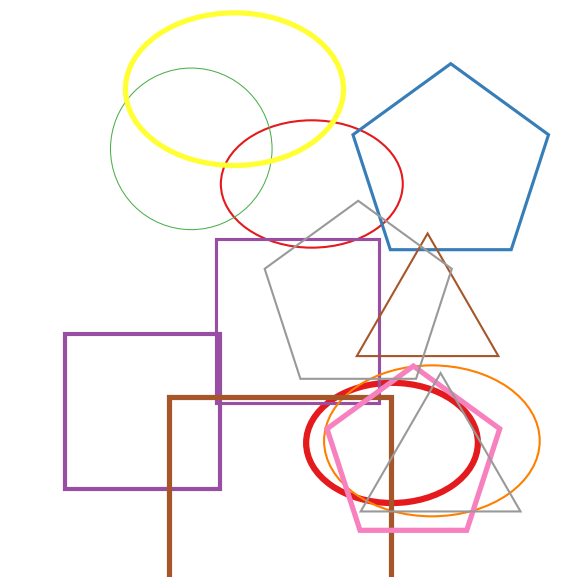[{"shape": "oval", "thickness": 3, "radius": 0.74, "center": [0.679, 0.232]}, {"shape": "oval", "thickness": 1, "radius": 0.79, "center": [0.54, 0.681]}, {"shape": "pentagon", "thickness": 1.5, "radius": 0.89, "center": [0.781, 0.711]}, {"shape": "circle", "thickness": 0.5, "radius": 0.7, "center": [0.331, 0.741]}, {"shape": "square", "thickness": 2, "radius": 0.67, "center": [0.246, 0.286]}, {"shape": "square", "thickness": 1.5, "radius": 0.71, "center": [0.515, 0.444]}, {"shape": "oval", "thickness": 1, "radius": 0.93, "center": [0.748, 0.236]}, {"shape": "oval", "thickness": 2.5, "radius": 0.94, "center": [0.406, 0.845]}, {"shape": "triangle", "thickness": 1, "radius": 0.71, "center": [0.74, 0.453]}, {"shape": "square", "thickness": 2.5, "radius": 0.96, "center": [0.485, 0.119]}, {"shape": "pentagon", "thickness": 2.5, "radius": 0.79, "center": [0.716, 0.208]}, {"shape": "pentagon", "thickness": 1, "radius": 0.85, "center": [0.62, 0.481]}, {"shape": "triangle", "thickness": 1, "radius": 0.8, "center": [0.763, 0.193]}]